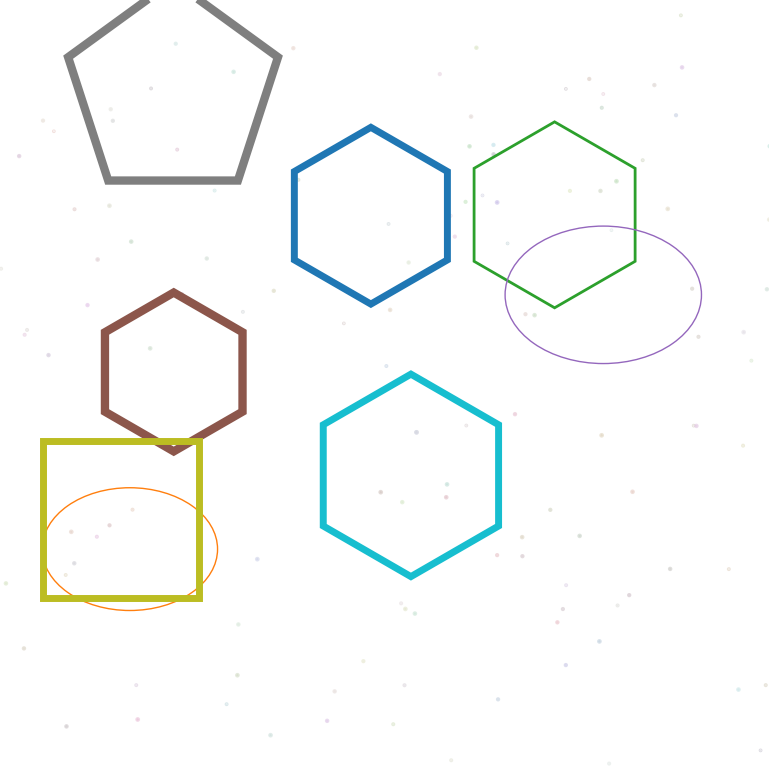[{"shape": "hexagon", "thickness": 2.5, "radius": 0.57, "center": [0.482, 0.72]}, {"shape": "oval", "thickness": 0.5, "radius": 0.57, "center": [0.169, 0.287]}, {"shape": "hexagon", "thickness": 1, "radius": 0.6, "center": [0.72, 0.721]}, {"shape": "oval", "thickness": 0.5, "radius": 0.64, "center": [0.783, 0.617]}, {"shape": "hexagon", "thickness": 3, "radius": 0.52, "center": [0.226, 0.517]}, {"shape": "pentagon", "thickness": 3, "radius": 0.72, "center": [0.225, 0.881]}, {"shape": "square", "thickness": 2.5, "radius": 0.51, "center": [0.157, 0.325]}, {"shape": "hexagon", "thickness": 2.5, "radius": 0.66, "center": [0.534, 0.383]}]